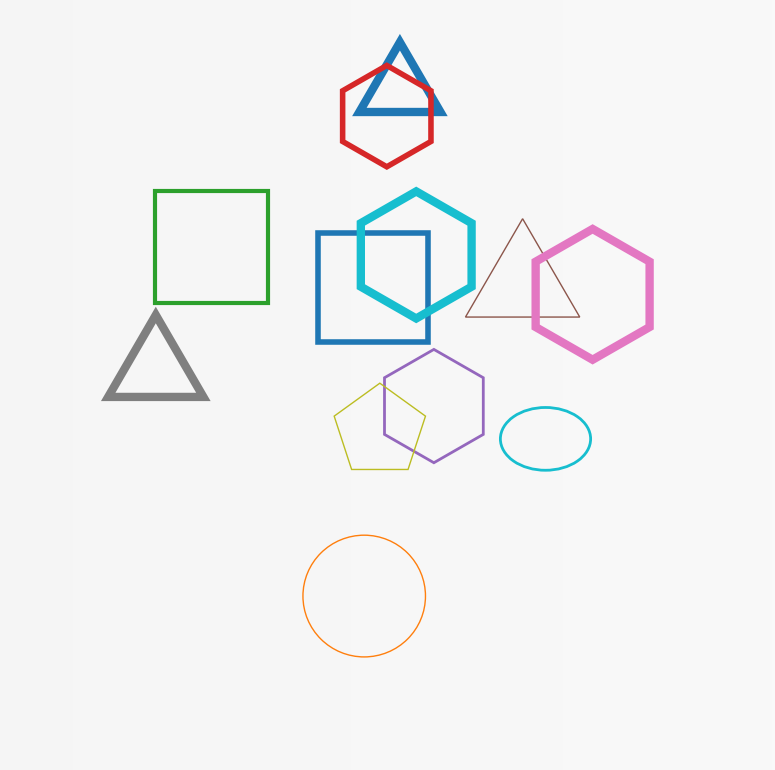[{"shape": "triangle", "thickness": 3, "radius": 0.3, "center": [0.516, 0.885]}, {"shape": "square", "thickness": 2, "radius": 0.36, "center": [0.482, 0.627]}, {"shape": "circle", "thickness": 0.5, "radius": 0.4, "center": [0.47, 0.226]}, {"shape": "square", "thickness": 1.5, "radius": 0.36, "center": [0.273, 0.679]}, {"shape": "hexagon", "thickness": 2, "radius": 0.33, "center": [0.499, 0.849]}, {"shape": "hexagon", "thickness": 1, "radius": 0.37, "center": [0.56, 0.473]}, {"shape": "triangle", "thickness": 0.5, "radius": 0.43, "center": [0.674, 0.631]}, {"shape": "hexagon", "thickness": 3, "radius": 0.42, "center": [0.765, 0.618]}, {"shape": "triangle", "thickness": 3, "radius": 0.35, "center": [0.201, 0.52]}, {"shape": "pentagon", "thickness": 0.5, "radius": 0.31, "center": [0.49, 0.44]}, {"shape": "oval", "thickness": 1, "radius": 0.29, "center": [0.704, 0.43]}, {"shape": "hexagon", "thickness": 3, "radius": 0.41, "center": [0.537, 0.669]}]